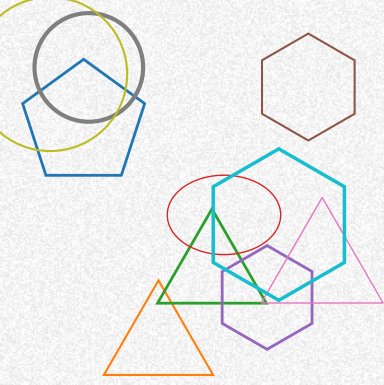[{"shape": "pentagon", "thickness": 2, "radius": 0.83, "center": [0.217, 0.679]}, {"shape": "triangle", "thickness": 1.5, "radius": 0.82, "center": [0.412, 0.108]}, {"shape": "triangle", "thickness": 2, "radius": 0.82, "center": [0.551, 0.294]}, {"shape": "oval", "thickness": 1, "radius": 0.74, "center": [0.582, 0.442]}, {"shape": "hexagon", "thickness": 2, "radius": 0.67, "center": [0.694, 0.227]}, {"shape": "hexagon", "thickness": 1.5, "radius": 0.69, "center": [0.801, 0.774]}, {"shape": "triangle", "thickness": 1, "radius": 0.91, "center": [0.837, 0.304]}, {"shape": "circle", "thickness": 3, "radius": 0.71, "center": [0.231, 0.825]}, {"shape": "circle", "thickness": 1.5, "radius": 1.0, "center": [0.13, 0.807]}, {"shape": "hexagon", "thickness": 2.5, "radius": 0.98, "center": [0.724, 0.417]}]